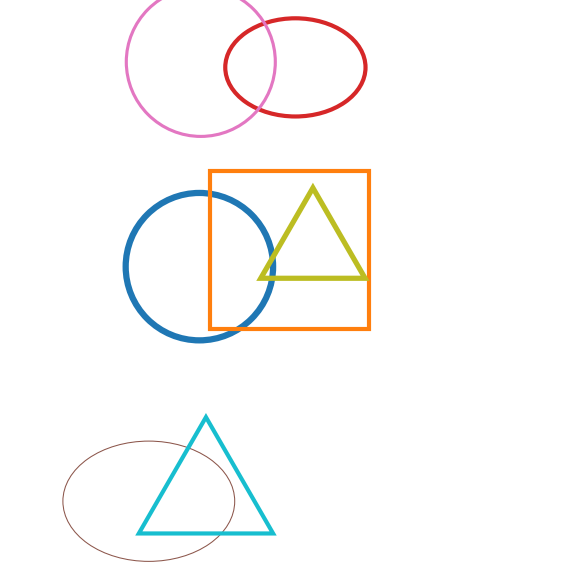[{"shape": "circle", "thickness": 3, "radius": 0.64, "center": [0.345, 0.537]}, {"shape": "square", "thickness": 2, "radius": 0.69, "center": [0.501, 0.567]}, {"shape": "oval", "thickness": 2, "radius": 0.61, "center": [0.512, 0.882]}, {"shape": "oval", "thickness": 0.5, "radius": 0.74, "center": [0.258, 0.131]}, {"shape": "circle", "thickness": 1.5, "radius": 0.65, "center": [0.348, 0.892]}, {"shape": "triangle", "thickness": 2.5, "radius": 0.52, "center": [0.542, 0.569]}, {"shape": "triangle", "thickness": 2, "radius": 0.67, "center": [0.357, 0.143]}]